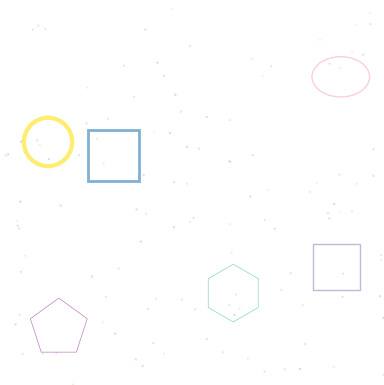[{"shape": "hexagon", "thickness": 0.5, "radius": 0.37, "center": [0.606, 0.239]}, {"shape": "square", "thickness": 1, "radius": 0.3, "center": [0.874, 0.306]}, {"shape": "square", "thickness": 2, "radius": 0.33, "center": [0.296, 0.596]}, {"shape": "oval", "thickness": 1, "radius": 0.37, "center": [0.885, 0.8]}, {"shape": "pentagon", "thickness": 0.5, "radius": 0.39, "center": [0.153, 0.148]}, {"shape": "circle", "thickness": 3, "radius": 0.31, "center": [0.125, 0.631]}]